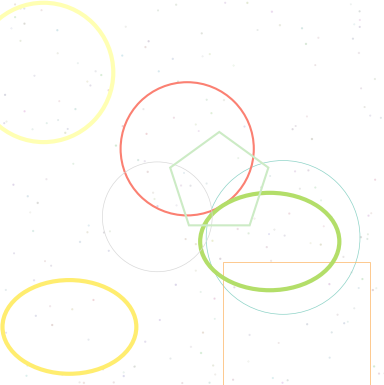[{"shape": "circle", "thickness": 0.5, "radius": 1.0, "center": [0.735, 0.383]}, {"shape": "circle", "thickness": 3, "radius": 0.9, "center": [0.113, 0.812]}, {"shape": "circle", "thickness": 1.5, "radius": 0.86, "center": [0.486, 0.613]}, {"shape": "square", "thickness": 0.5, "radius": 0.95, "center": [0.77, 0.13]}, {"shape": "oval", "thickness": 3, "radius": 0.9, "center": [0.701, 0.373]}, {"shape": "circle", "thickness": 0.5, "radius": 0.71, "center": [0.409, 0.437]}, {"shape": "pentagon", "thickness": 1.5, "radius": 0.67, "center": [0.57, 0.523]}, {"shape": "oval", "thickness": 3, "radius": 0.87, "center": [0.18, 0.151]}]